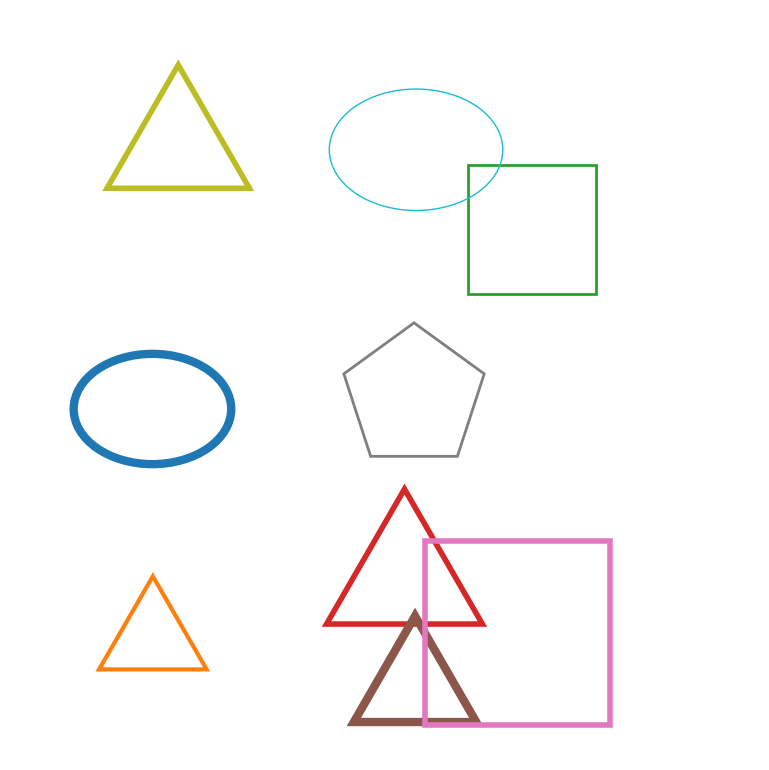[{"shape": "oval", "thickness": 3, "radius": 0.51, "center": [0.198, 0.469]}, {"shape": "triangle", "thickness": 1.5, "radius": 0.4, "center": [0.199, 0.171]}, {"shape": "square", "thickness": 1, "radius": 0.42, "center": [0.691, 0.702]}, {"shape": "triangle", "thickness": 2, "radius": 0.58, "center": [0.525, 0.248]}, {"shape": "triangle", "thickness": 3, "radius": 0.46, "center": [0.539, 0.108]}, {"shape": "square", "thickness": 2, "radius": 0.6, "center": [0.672, 0.178]}, {"shape": "pentagon", "thickness": 1, "radius": 0.48, "center": [0.538, 0.485]}, {"shape": "triangle", "thickness": 2, "radius": 0.53, "center": [0.231, 0.809]}, {"shape": "oval", "thickness": 0.5, "radius": 0.56, "center": [0.54, 0.805]}]